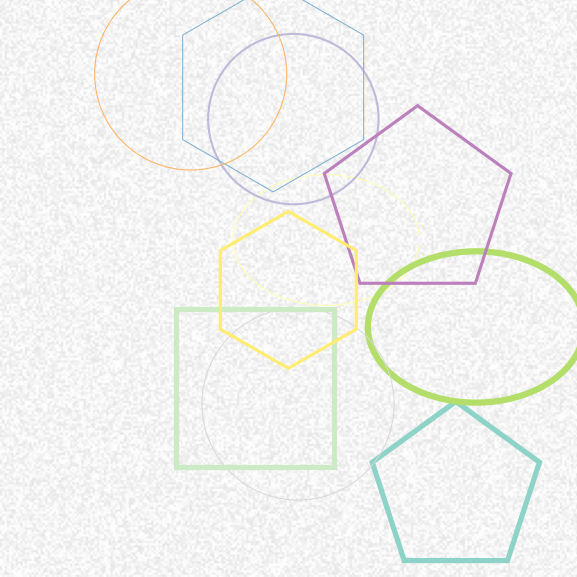[{"shape": "pentagon", "thickness": 2.5, "radius": 0.76, "center": [0.789, 0.152]}, {"shape": "oval", "thickness": 0.5, "radius": 0.81, "center": [0.565, 0.584]}, {"shape": "circle", "thickness": 1, "radius": 0.74, "center": [0.508, 0.793]}, {"shape": "hexagon", "thickness": 0.5, "radius": 0.9, "center": [0.473, 0.848]}, {"shape": "circle", "thickness": 0.5, "radius": 0.83, "center": [0.33, 0.871]}, {"shape": "oval", "thickness": 3, "radius": 0.94, "center": [0.824, 0.433]}, {"shape": "circle", "thickness": 0.5, "radius": 0.83, "center": [0.516, 0.3]}, {"shape": "pentagon", "thickness": 1.5, "radius": 0.85, "center": [0.723, 0.646]}, {"shape": "square", "thickness": 2.5, "radius": 0.68, "center": [0.441, 0.328]}, {"shape": "hexagon", "thickness": 1.5, "radius": 0.68, "center": [0.499, 0.497]}]